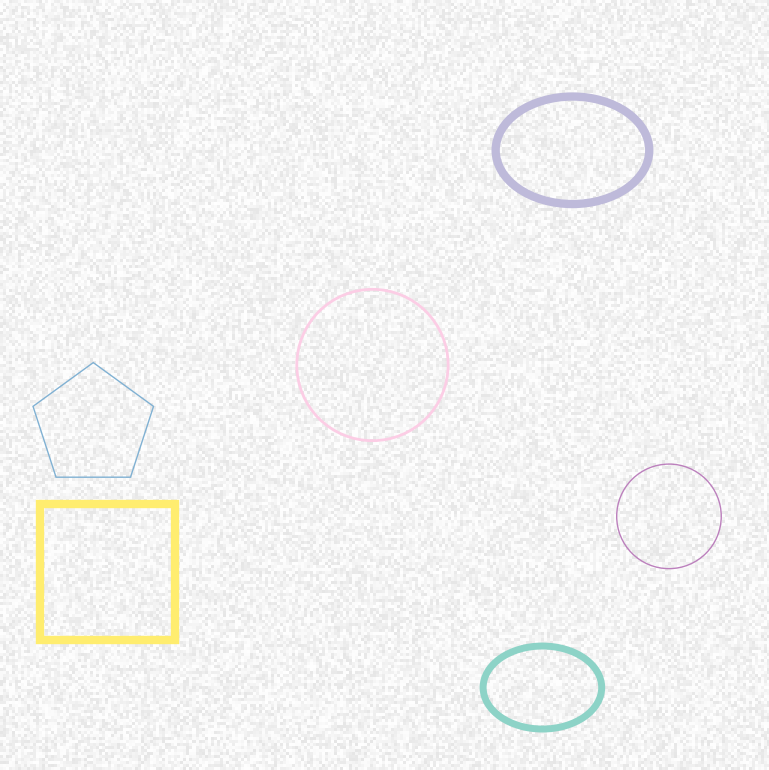[{"shape": "oval", "thickness": 2.5, "radius": 0.39, "center": [0.704, 0.107]}, {"shape": "oval", "thickness": 3, "radius": 0.5, "center": [0.743, 0.805]}, {"shape": "pentagon", "thickness": 0.5, "radius": 0.41, "center": [0.121, 0.447]}, {"shape": "circle", "thickness": 1, "radius": 0.49, "center": [0.484, 0.526]}, {"shape": "circle", "thickness": 0.5, "radius": 0.34, "center": [0.869, 0.329]}, {"shape": "square", "thickness": 3, "radius": 0.44, "center": [0.14, 0.257]}]